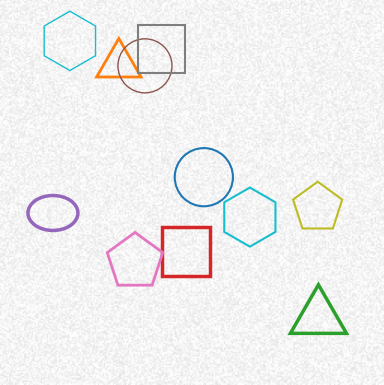[{"shape": "circle", "thickness": 1.5, "radius": 0.38, "center": [0.529, 0.54]}, {"shape": "triangle", "thickness": 2, "radius": 0.33, "center": [0.309, 0.833]}, {"shape": "triangle", "thickness": 2.5, "radius": 0.42, "center": [0.827, 0.176]}, {"shape": "square", "thickness": 2.5, "radius": 0.32, "center": [0.483, 0.346]}, {"shape": "oval", "thickness": 2.5, "radius": 0.32, "center": [0.137, 0.447]}, {"shape": "circle", "thickness": 1, "radius": 0.35, "center": [0.377, 0.829]}, {"shape": "pentagon", "thickness": 2, "radius": 0.38, "center": [0.351, 0.321]}, {"shape": "square", "thickness": 1.5, "radius": 0.31, "center": [0.418, 0.873]}, {"shape": "pentagon", "thickness": 1.5, "radius": 0.34, "center": [0.825, 0.461]}, {"shape": "hexagon", "thickness": 1, "radius": 0.39, "center": [0.181, 0.894]}, {"shape": "hexagon", "thickness": 1.5, "radius": 0.38, "center": [0.649, 0.436]}]